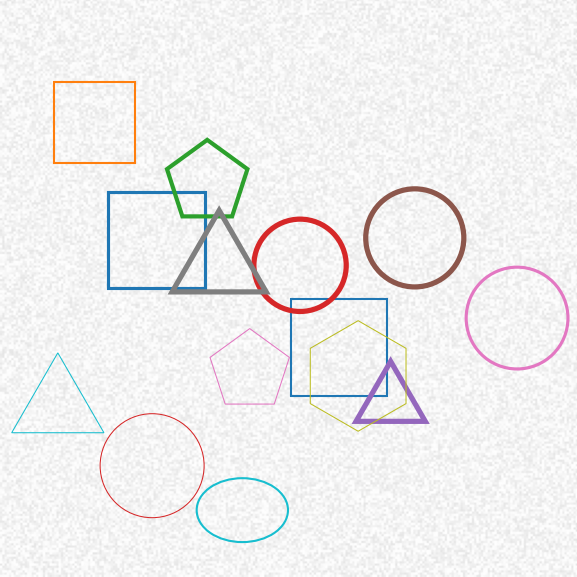[{"shape": "square", "thickness": 1, "radius": 0.42, "center": [0.587, 0.397]}, {"shape": "square", "thickness": 1.5, "radius": 0.42, "center": [0.271, 0.583]}, {"shape": "square", "thickness": 1, "radius": 0.35, "center": [0.164, 0.787]}, {"shape": "pentagon", "thickness": 2, "radius": 0.37, "center": [0.359, 0.684]}, {"shape": "circle", "thickness": 0.5, "radius": 0.45, "center": [0.263, 0.193]}, {"shape": "circle", "thickness": 2.5, "radius": 0.4, "center": [0.52, 0.54]}, {"shape": "triangle", "thickness": 2.5, "radius": 0.35, "center": [0.676, 0.304]}, {"shape": "circle", "thickness": 2.5, "radius": 0.42, "center": [0.718, 0.587]}, {"shape": "circle", "thickness": 1.5, "radius": 0.44, "center": [0.895, 0.448]}, {"shape": "pentagon", "thickness": 0.5, "radius": 0.36, "center": [0.432, 0.358]}, {"shape": "triangle", "thickness": 2.5, "radius": 0.47, "center": [0.379, 0.541]}, {"shape": "hexagon", "thickness": 0.5, "radius": 0.48, "center": [0.62, 0.348]}, {"shape": "oval", "thickness": 1, "radius": 0.4, "center": [0.42, 0.116]}, {"shape": "triangle", "thickness": 0.5, "radius": 0.46, "center": [0.1, 0.296]}]